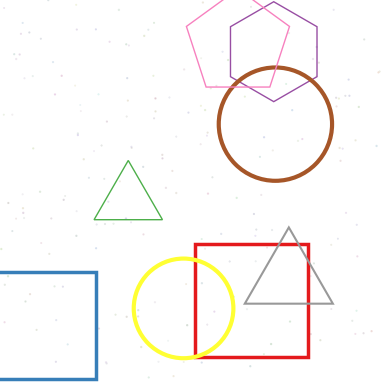[{"shape": "square", "thickness": 2.5, "radius": 0.73, "center": [0.652, 0.22]}, {"shape": "square", "thickness": 2.5, "radius": 0.69, "center": [0.11, 0.155]}, {"shape": "triangle", "thickness": 1, "radius": 0.51, "center": [0.333, 0.481]}, {"shape": "hexagon", "thickness": 1, "radius": 0.65, "center": [0.711, 0.866]}, {"shape": "circle", "thickness": 3, "radius": 0.65, "center": [0.477, 0.199]}, {"shape": "circle", "thickness": 3, "radius": 0.74, "center": [0.715, 0.678]}, {"shape": "pentagon", "thickness": 1, "radius": 0.7, "center": [0.618, 0.888]}, {"shape": "triangle", "thickness": 1.5, "radius": 0.66, "center": [0.75, 0.277]}]